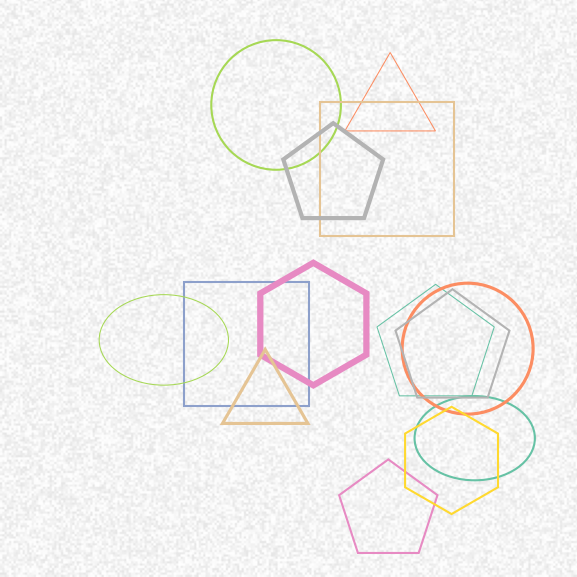[{"shape": "pentagon", "thickness": 0.5, "radius": 0.53, "center": [0.754, 0.4]}, {"shape": "oval", "thickness": 1, "radius": 0.52, "center": [0.822, 0.24]}, {"shape": "circle", "thickness": 1.5, "radius": 0.57, "center": [0.81, 0.395]}, {"shape": "triangle", "thickness": 0.5, "radius": 0.45, "center": [0.676, 0.818]}, {"shape": "square", "thickness": 1, "radius": 0.54, "center": [0.427, 0.403]}, {"shape": "hexagon", "thickness": 3, "radius": 0.53, "center": [0.543, 0.438]}, {"shape": "pentagon", "thickness": 1, "radius": 0.45, "center": [0.672, 0.114]}, {"shape": "oval", "thickness": 0.5, "radius": 0.56, "center": [0.284, 0.411]}, {"shape": "circle", "thickness": 1, "radius": 0.56, "center": [0.478, 0.817]}, {"shape": "hexagon", "thickness": 1, "radius": 0.46, "center": [0.782, 0.202]}, {"shape": "triangle", "thickness": 1.5, "radius": 0.43, "center": [0.459, 0.309]}, {"shape": "square", "thickness": 1, "radius": 0.58, "center": [0.67, 0.706]}, {"shape": "pentagon", "thickness": 1, "radius": 0.52, "center": [0.784, 0.395]}, {"shape": "pentagon", "thickness": 2, "radius": 0.45, "center": [0.577, 0.695]}]